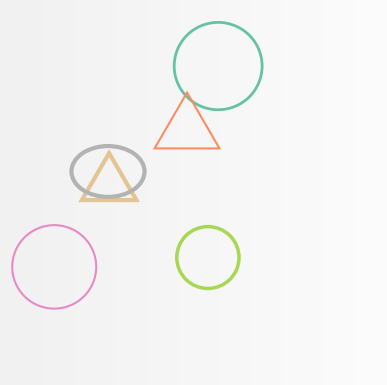[{"shape": "circle", "thickness": 2, "radius": 0.57, "center": [0.563, 0.828]}, {"shape": "triangle", "thickness": 1.5, "radius": 0.48, "center": [0.483, 0.663]}, {"shape": "circle", "thickness": 1.5, "radius": 0.54, "center": [0.14, 0.307]}, {"shape": "circle", "thickness": 2.5, "radius": 0.4, "center": [0.537, 0.331]}, {"shape": "triangle", "thickness": 3, "radius": 0.41, "center": [0.282, 0.521]}, {"shape": "oval", "thickness": 3, "radius": 0.47, "center": [0.279, 0.555]}]